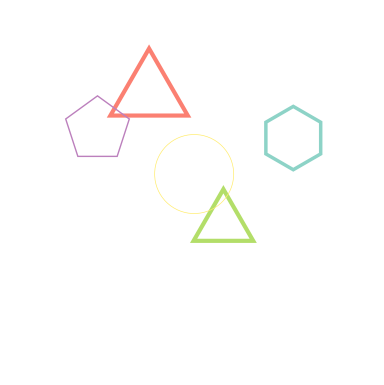[{"shape": "hexagon", "thickness": 2.5, "radius": 0.41, "center": [0.762, 0.641]}, {"shape": "triangle", "thickness": 3, "radius": 0.58, "center": [0.387, 0.758]}, {"shape": "triangle", "thickness": 3, "radius": 0.45, "center": [0.58, 0.419]}, {"shape": "pentagon", "thickness": 1, "radius": 0.43, "center": [0.253, 0.664]}, {"shape": "circle", "thickness": 0.5, "radius": 0.51, "center": [0.504, 0.548]}]